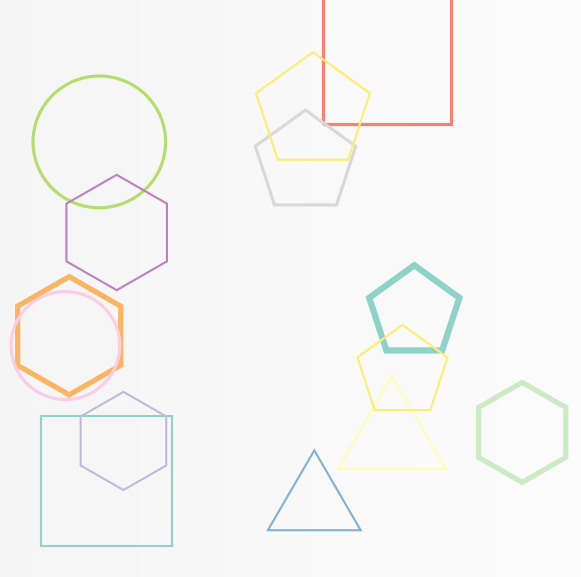[{"shape": "square", "thickness": 1, "radius": 0.57, "center": [0.183, 0.166]}, {"shape": "pentagon", "thickness": 3, "radius": 0.41, "center": [0.713, 0.458]}, {"shape": "triangle", "thickness": 1, "radius": 0.54, "center": [0.674, 0.241]}, {"shape": "hexagon", "thickness": 1, "radius": 0.42, "center": [0.212, 0.236]}, {"shape": "square", "thickness": 1.5, "radius": 0.55, "center": [0.665, 0.894]}, {"shape": "triangle", "thickness": 1, "radius": 0.46, "center": [0.541, 0.127]}, {"shape": "hexagon", "thickness": 2.5, "radius": 0.51, "center": [0.119, 0.418]}, {"shape": "circle", "thickness": 1.5, "radius": 0.57, "center": [0.171, 0.753]}, {"shape": "circle", "thickness": 1.5, "radius": 0.47, "center": [0.113, 0.401]}, {"shape": "pentagon", "thickness": 1.5, "radius": 0.45, "center": [0.526, 0.718]}, {"shape": "hexagon", "thickness": 1, "radius": 0.5, "center": [0.201, 0.597]}, {"shape": "hexagon", "thickness": 2.5, "radius": 0.43, "center": [0.898, 0.25]}, {"shape": "pentagon", "thickness": 1, "radius": 0.41, "center": [0.692, 0.355]}, {"shape": "pentagon", "thickness": 1, "radius": 0.51, "center": [0.538, 0.806]}]